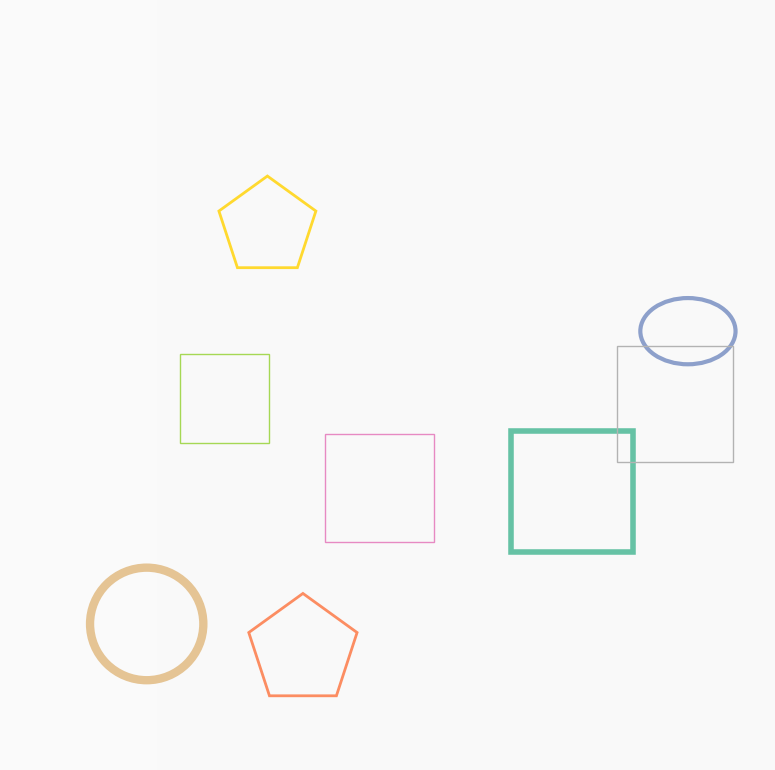[{"shape": "square", "thickness": 2, "radius": 0.39, "center": [0.738, 0.362]}, {"shape": "pentagon", "thickness": 1, "radius": 0.37, "center": [0.391, 0.156]}, {"shape": "oval", "thickness": 1.5, "radius": 0.31, "center": [0.888, 0.57]}, {"shape": "square", "thickness": 0.5, "radius": 0.35, "center": [0.49, 0.366]}, {"shape": "square", "thickness": 0.5, "radius": 0.29, "center": [0.29, 0.483]}, {"shape": "pentagon", "thickness": 1, "radius": 0.33, "center": [0.345, 0.706]}, {"shape": "circle", "thickness": 3, "radius": 0.37, "center": [0.189, 0.19]}, {"shape": "square", "thickness": 0.5, "radius": 0.38, "center": [0.871, 0.476]}]